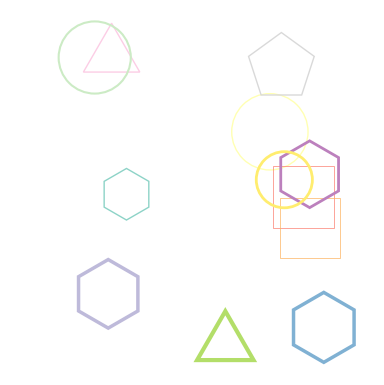[{"shape": "hexagon", "thickness": 1, "radius": 0.33, "center": [0.329, 0.495]}, {"shape": "circle", "thickness": 1, "radius": 0.5, "center": [0.701, 0.658]}, {"shape": "hexagon", "thickness": 2.5, "radius": 0.45, "center": [0.281, 0.237]}, {"shape": "square", "thickness": 0.5, "radius": 0.4, "center": [0.788, 0.488]}, {"shape": "hexagon", "thickness": 2.5, "radius": 0.45, "center": [0.841, 0.15]}, {"shape": "square", "thickness": 0.5, "radius": 0.39, "center": [0.805, 0.408]}, {"shape": "triangle", "thickness": 3, "radius": 0.42, "center": [0.585, 0.107]}, {"shape": "triangle", "thickness": 1, "radius": 0.42, "center": [0.29, 0.855]}, {"shape": "pentagon", "thickness": 1, "radius": 0.45, "center": [0.731, 0.826]}, {"shape": "hexagon", "thickness": 2, "radius": 0.43, "center": [0.804, 0.547]}, {"shape": "circle", "thickness": 1.5, "radius": 0.47, "center": [0.246, 0.851]}, {"shape": "circle", "thickness": 2, "radius": 0.36, "center": [0.739, 0.533]}]